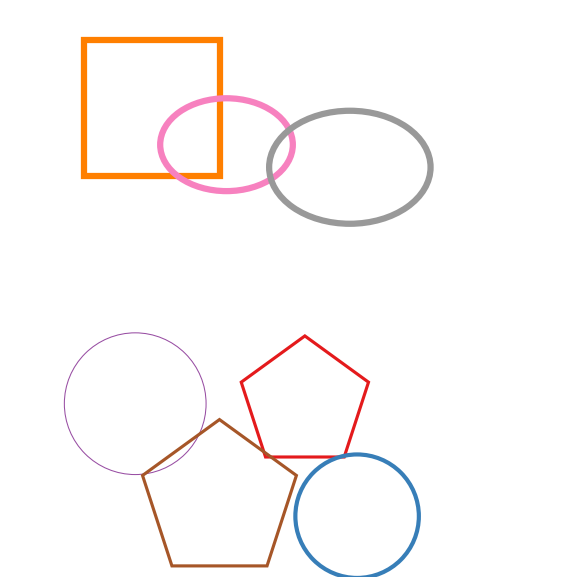[{"shape": "pentagon", "thickness": 1.5, "radius": 0.58, "center": [0.528, 0.302]}, {"shape": "circle", "thickness": 2, "radius": 0.53, "center": [0.618, 0.105]}, {"shape": "circle", "thickness": 0.5, "radius": 0.61, "center": [0.234, 0.3]}, {"shape": "square", "thickness": 3, "radius": 0.59, "center": [0.263, 0.812]}, {"shape": "pentagon", "thickness": 1.5, "radius": 0.7, "center": [0.38, 0.133]}, {"shape": "oval", "thickness": 3, "radius": 0.57, "center": [0.392, 0.749]}, {"shape": "oval", "thickness": 3, "radius": 0.7, "center": [0.606, 0.71]}]